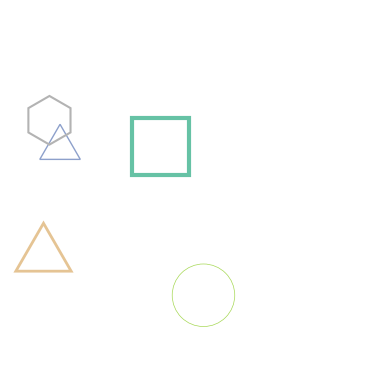[{"shape": "square", "thickness": 3, "radius": 0.37, "center": [0.416, 0.619]}, {"shape": "triangle", "thickness": 1, "radius": 0.3, "center": [0.156, 0.616]}, {"shape": "circle", "thickness": 0.5, "radius": 0.41, "center": [0.529, 0.233]}, {"shape": "triangle", "thickness": 2, "radius": 0.41, "center": [0.113, 0.337]}, {"shape": "hexagon", "thickness": 1.5, "radius": 0.32, "center": [0.128, 0.688]}]